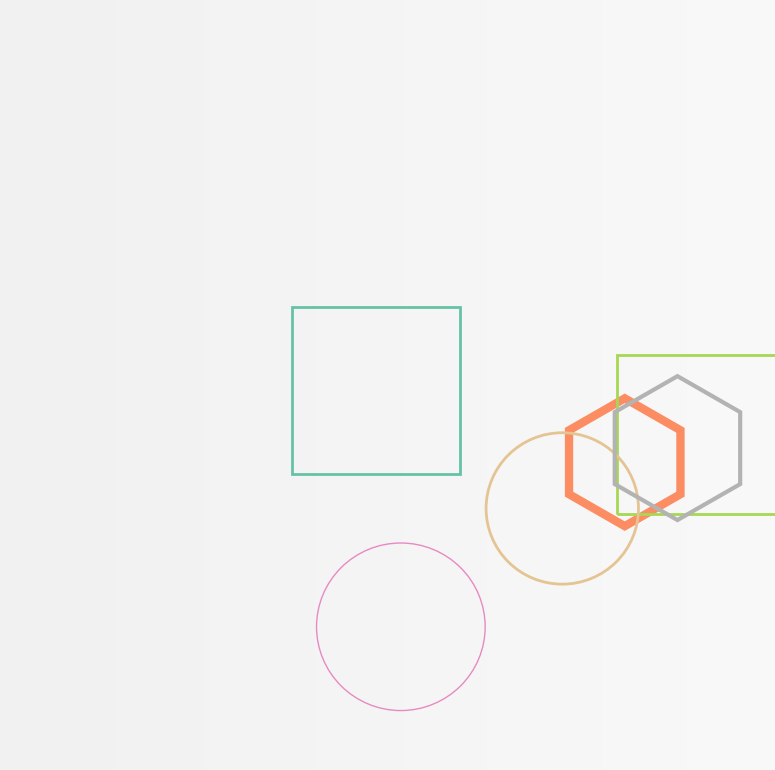[{"shape": "square", "thickness": 1, "radius": 0.54, "center": [0.485, 0.492]}, {"shape": "hexagon", "thickness": 3, "radius": 0.42, "center": [0.806, 0.4]}, {"shape": "circle", "thickness": 0.5, "radius": 0.54, "center": [0.517, 0.186]}, {"shape": "square", "thickness": 1, "radius": 0.52, "center": [0.899, 0.435]}, {"shape": "circle", "thickness": 1, "radius": 0.49, "center": [0.726, 0.34]}, {"shape": "hexagon", "thickness": 1.5, "radius": 0.47, "center": [0.874, 0.418]}]